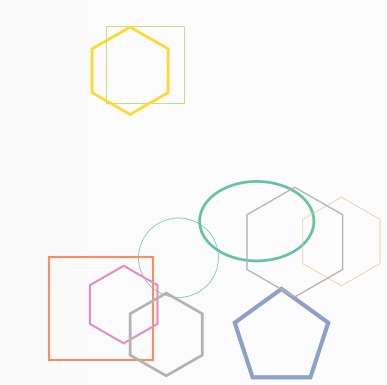[{"shape": "oval", "thickness": 2, "radius": 0.74, "center": [0.663, 0.425]}, {"shape": "circle", "thickness": 0.5, "radius": 0.52, "center": [0.461, 0.331]}, {"shape": "square", "thickness": 1.5, "radius": 0.67, "center": [0.261, 0.199]}, {"shape": "pentagon", "thickness": 3, "radius": 0.63, "center": [0.726, 0.123]}, {"shape": "hexagon", "thickness": 1.5, "radius": 0.5, "center": [0.319, 0.209]}, {"shape": "square", "thickness": 0.5, "radius": 0.5, "center": [0.374, 0.831]}, {"shape": "hexagon", "thickness": 2, "radius": 0.57, "center": [0.336, 0.816]}, {"shape": "hexagon", "thickness": 0.5, "radius": 0.58, "center": [0.881, 0.373]}, {"shape": "hexagon", "thickness": 1, "radius": 0.71, "center": [0.761, 0.371]}, {"shape": "hexagon", "thickness": 2, "radius": 0.54, "center": [0.429, 0.131]}]